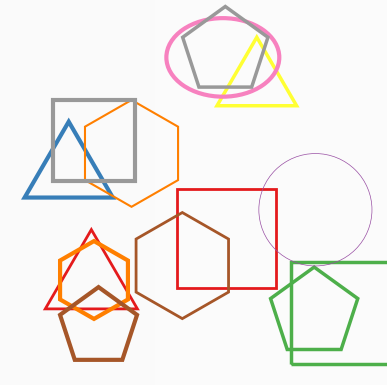[{"shape": "square", "thickness": 2, "radius": 0.64, "center": [0.584, 0.38]}, {"shape": "triangle", "thickness": 2, "radius": 0.69, "center": [0.236, 0.266]}, {"shape": "triangle", "thickness": 3, "radius": 0.66, "center": [0.177, 0.553]}, {"shape": "pentagon", "thickness": 2.5, "radius": 0.59, "center": [0.811, 0.188]}, {"shape": "square", "thickness": 2.5, "radius": 0.67, "center": [0.885, 0.187]}, {"shape": "circle", "thickness": 0.5, "radius": 0.73, "center": [0.814, 0.455]}, {"shape": "hexagon", "thickness": 1.5, "radius": 0.69, "center": [0.339, 0.602]}, {"shape": "hexagon", "thickness": 3, "radius": 0.51, "center": [0.243, 0.273]}, {"shape": "triangle", "thickness": 2.5, "radius": 0.59, "center": [0.663, 0.785]}, {"shape": "hexagon", "thickness": 2, "radius": 0.69, "center": [0.47, 0.31]}, {"shape": "pentagon", "thickness": 3, "radius": 0.52, "center": [0.254, 0.15]}, {"shape": "oval", "thickness": 3, "radius": 0.73, "center": [0.575, 0.851]}, {"shape": "pentagon", "thickness": 2.5, "radius": 0.58, "center": [0.581, 0.867]}, {"shape": "square", "thickness": 3, "radius": 0.53, "center": [0.242, 0.636]}]